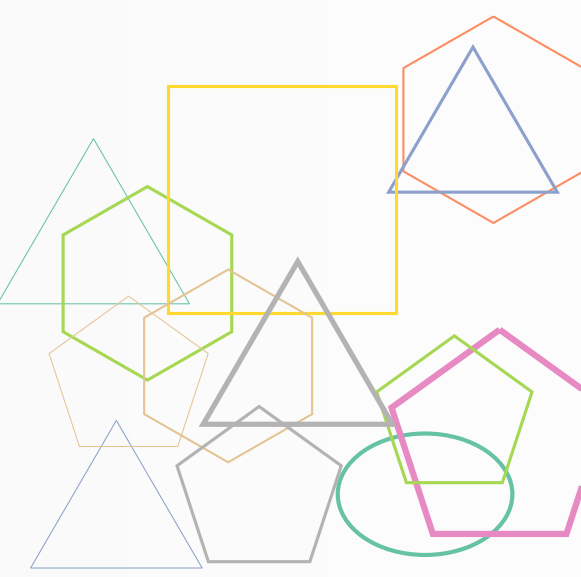[{"shape": "triangle", "thickness": 0.5, "radius": 0.95, "center": [0.161, 0.568]}, {"shape": "oval", "thickness": 2, "radius": 0.75, "center": [0.731, 0.143]}, {"shape": "hexagon", "thickness": 1, "radius": 0.89, "center": [0.849, 0.792]}, {"shape": "triangle", "thickness": 0.5, "radius": 0.85, "center": [0.2, 0.101]}, {"shape": "triangle", "thickness": 1.5, "radius": 0.84, "center": [0.814, 0.75]}, {"shape": "pentagon", "thickness": 3, "radius": 0.98, "center": [0.86, 0.233]}, {"shape": "pentagon", "thickness": 1.5, "radius": 0.7, "center": [0.782, 0.277]}, {"shape": "hexagon", "thickness": 1.5, "radius": 0.84, "center": [0.254, 0.508]}, {"shape": "square", "thickness": 1.5, "radius": 0.98, "center": [0.485, 0.654]}, {"shape": "hexagon", "thickness": 1, "radius": 0.83, "center": [0.393, 0.366]}, {"shape": "pentagon", "thickness": 0.5, "radius": 0.72, "center": [0.221, 0.342]}, {"shape": "triangle", "thickness": 2.5, "radius": 0.94, "center": [0.512, 0.358]}, {"shape": "pentagon", "thickness": 1.5, "radius": 0.74, "center": [0.446, 0.147]}]